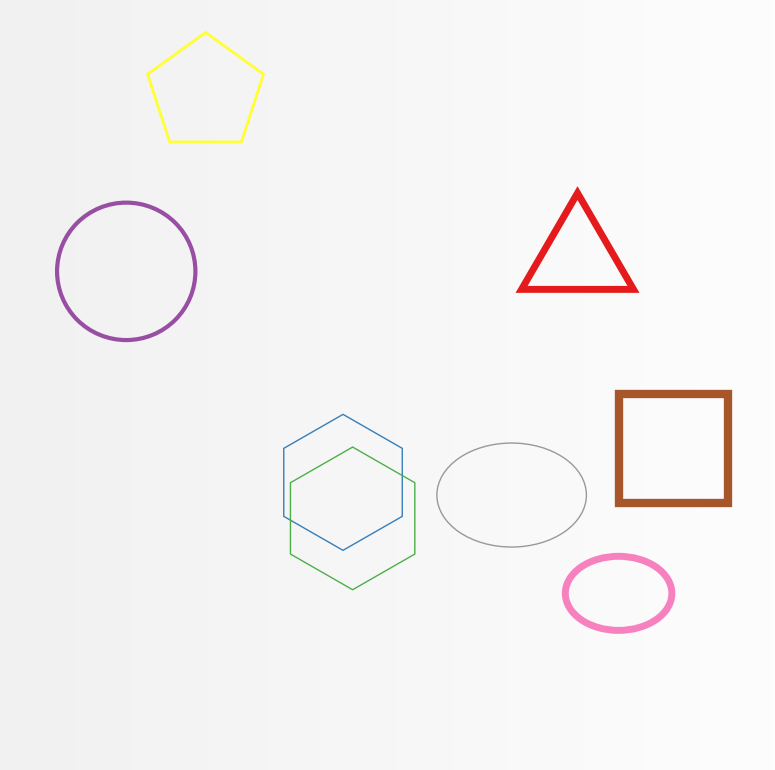[{"shape": "triangle", "thickness": 2.5, "radius": 0.42, "center": [0.745, 0.666]}, {"shape": "hexagon", "thickness": 0.5, "radius": 0.44, "center": [0.443, 0.374]}, {"shape": "hexagon", "thickness": 0.5, "radius": 0.46, "center": [0.455, 0.327]}, {"shape": "circle", "thickness": 1.5, "radius": 0.45, "center": [0.163, 0.648]}, {"shape": "pentagon", "thickness": 1, "radius": 0.39, "center": [0.265, 0.879]}, {"shape": "square", "thickness": 3, "radius": 0.35, "center": [0.869, 0.417]}, {"shape": "oval", "thickness": 2.5, "radius": 0.34, "center": [0.798, 0.229]}, {"shape": "oval", "thickness": 0.5, "radius": 0.48, "center": [0.66, 0.357]}]